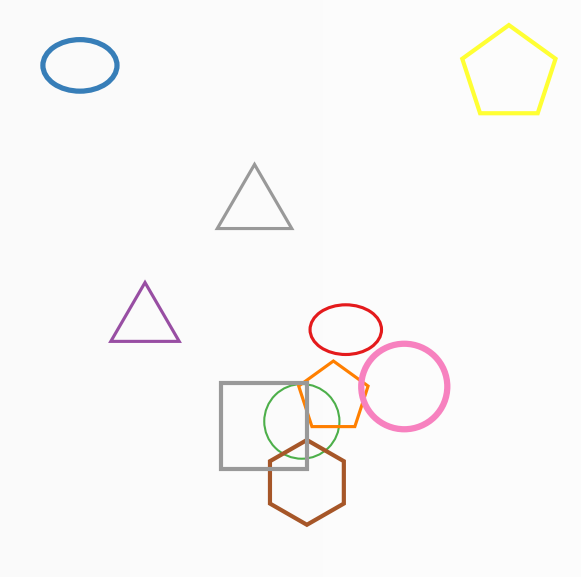[{"shape": "oval", "thickness": 1.5, "radius": 0.31, "center": [0.595, 0.428]}, {"shape": "oval", "thickness": 2.5, "radius": 0.32, "center": [0.138, 0.886]}, {"shape": "circle", "thickness": 1, "radius": 0.32, "center": [0.519, 0.269]}, {"shape": "triangle", "thickness": 1.5, "radius": 0.34, "center": [0.249, 0.442]}, {"shape": "pentagon", "thickness": 1.5, "radius": 0.31, "center": [0.574, 0.311]}, {"shape": "pentagon", "thickness": 2, "radius": 0.42, "center": [0.876, 0.871]}, {"shape": "hexagon", "thickness": 2, "radius": 0.37, "center": [0.528, 0.164]}, {"shape": "circle", "thickness": 3, "radius": 0.37, "center": [0.696, 0.33]}, {"shape": "triangle", "thickness": 1.5, "radius": 0.37, "center": [0.438, 0.64]}, {"shape": "square", "thickness": 2, "radius": 0.37, "center": [0.454, 0.261]}]